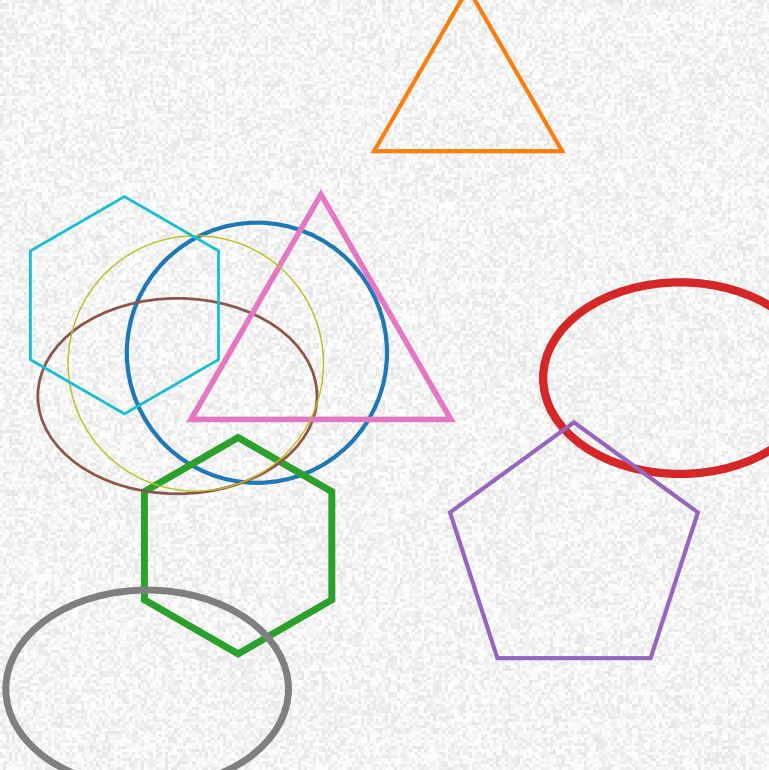[{"shape": "circle", "thickness": 1.5, "radius": 0.84, "center": [0.334, 0.542]}, {"shape": "triangle", "thickness": 1.5, "radius": 0.7, "center": [0.608, 0.874]}, {"shape": "hexagon", "thickness": 2.5, "radius": 0.7, "center": [0.309, 0.291]}, {"shape": "oval", "thickness": 3, "radius": 0.89, "center": [0.883, 0.509]}, {"shape": "pentagon", "thickness": 1.5, "radius": 0.85, "center": [0.745, 0.282]}, {"shape": "oval", "thickness": 1, "radius": 0.91, "center": [0.23, 0.486]}, {"shape": "triangle", "thickness": 2, "radius": 0.97, "center": [0.417, 0.553]}, {"shape": "oval", "thickness": 2.5, "radius": 0.92, "center": [0.191, 0.105]}, {"shape": "circle", "thickness": 0.5, "radius": 0.83, "center": [0.254, 0.528]}, {"shape": "hexagon", "thickness": 1, "radius": 0.71, "center": [0.162, 0.604]}]